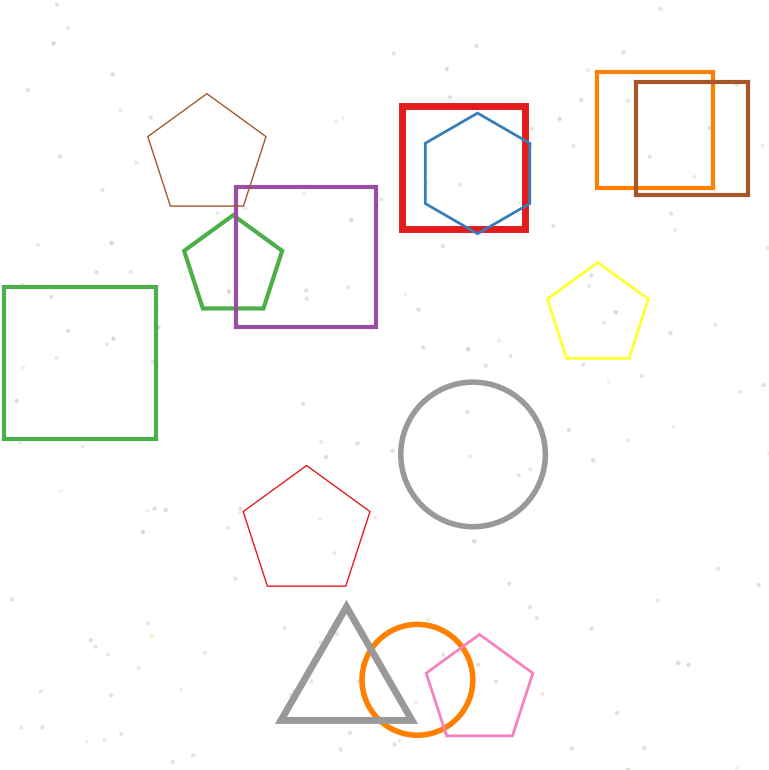[{"shape": "pentagon", "thickness": 0.5, "radius": 0.43, "center": [0.398, 0.309]}, {"shape": "square", "thickness": 2.5, "radius": 0.4, "center": [0.602, 0.782]}, {"shape": "hexagon", "thickness": 1, "radius": 0.39, "center": [0.62, 0.775]}, {"shape": "pentagon", "thickness": 1.5, "radius": 0.33, "center": [0.303, 0.654]}, {"shape": "square", "thickness": 1.5, "radius": 0.49, "center": [0.104, 0.528]}, {"shape": "square", "thickness": 1.5, "radius": 0.46, "center": [0.398, 0.666]}, {"shape": "circle", "thickness": 2, "radius": 0.36, "center": [0.542, 0.117]}, {"shape": "square", "thickness": 1.5, "radius": 0.38, "center": [0.851, 0.831]}, {"shape": "pentagon", "thickness": 1, "radius": 0.34, "center": [0.776, 0.59]}, {"shape": "square", "thickness": 1.5, "radius": 0.37, "center": [0.899, 0.82]}, {"shape": "pentagon", "thickness": 0.5, "radius": 0.4, "center": [0.269, 0.798]}, {"shape": "pentagon", "thickness": 1, "radius": 0.36, "center": [0.623, 0.103]}, {"shape": "circle", "thickness": 2, "radius": 0.47, "center": [0.614, 0.41]}, {"shape": "triangle", "thickness": 2.5, "radius": 0.49, "center": [0.45, 0.114]}]